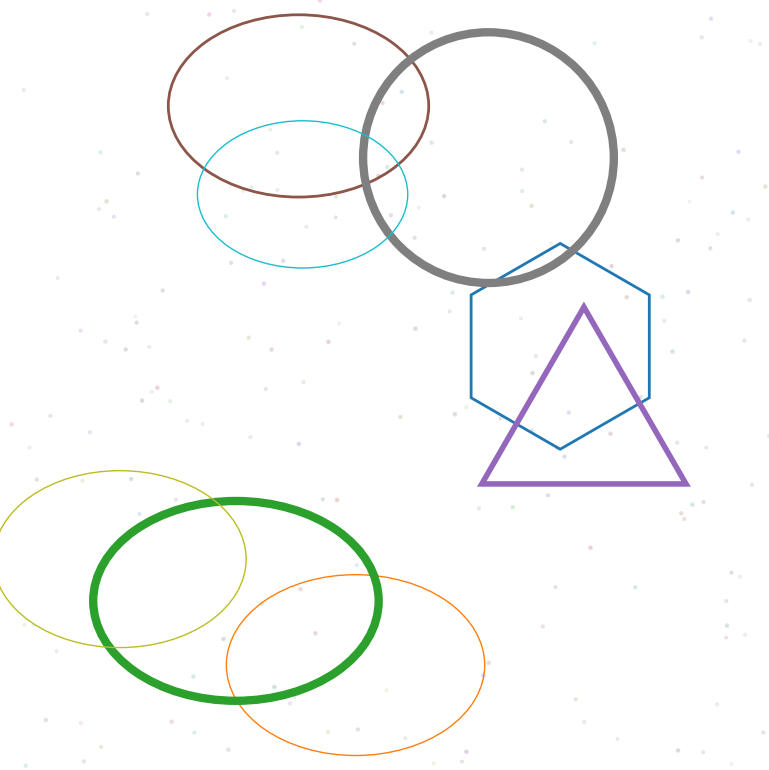[{"shape": "hexagon", "thickness": 1, "radius": 0.67, "center": [0.728, 0.55]}, {"shape": "oval", "thickness": 0.5, "radius": 0.84, "center": [0.462, 0.136]}, {"shape": "oval", "thickness": 3, "radius": 0.93, "center": [0.306, 0.22]}, {"shape": "triangle", "thickness": 2, "radius": 0.77, "center": [0.758, 0.448]}, {"shape": "oval", "thickness": 1, "radius": 0.85, "center": [0.388, 0.862]}, {"shape": "circle", "thickness": 3, "radius": 0.81, "center": [0.634, 0.795]}, {"shape": "oval", "thickness": 0.5, "radius": 0.82, "center": [0.156, 0.274]}, {"shape": "oval", "thickness": 0.5, "radius": 0.68, "center": [0.393, 0.748]}]